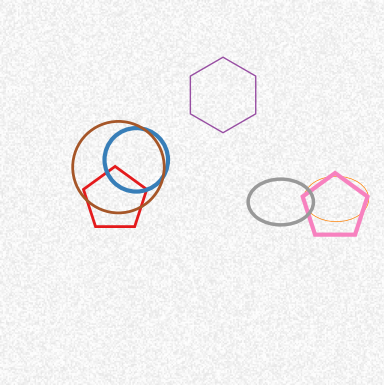[{"shape": "pentagon", "thickness": 2, "radius": 0.43, "center": [0.299, 0.481]}, {"shape": "circle", "thickness": 3, "radius": 0.41, "center": [0.354, 0.585]}, {"shape": "hexagon", "thickness": 1, "radius": 0.49, "center": [0.579, 0.753]}, {"shape": "oval", "thickness": 0.5, "radius": 0.42, "center": [0.873, 0.483]}, {"shape": "circle", "thickness": 2, "radius": 0.59, "center": [0.308, 0.566]}, {"shape": "pentagon", "thickness": 3, "radius": 0.44, "center": [0.87, 0.462]}, {"shape": "oval", "thickness": 2.5, "radius": 0.42, "center": [0.729, 0.475]}]